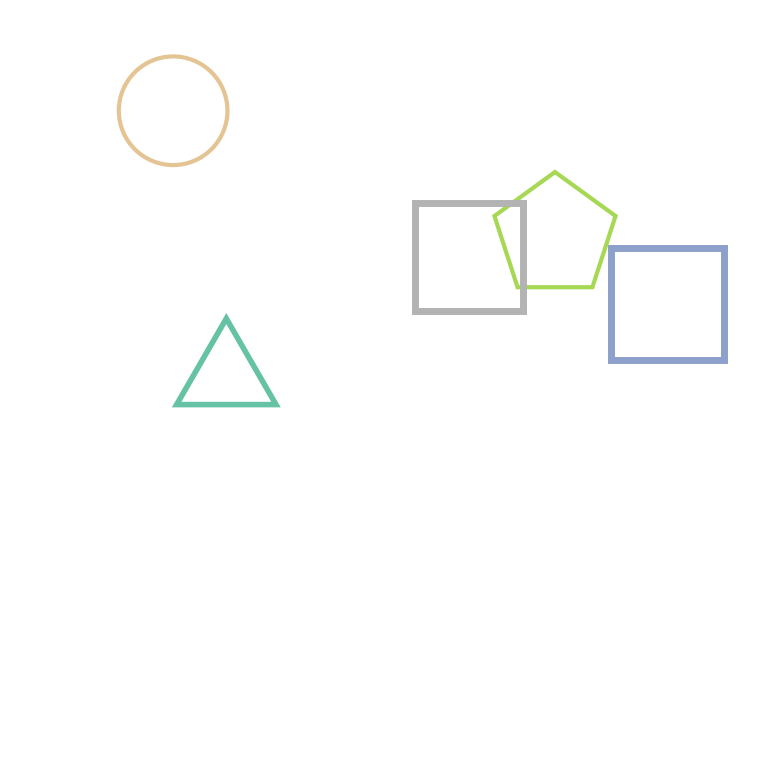[{"shape": "triangle", "thickness": 2, "radius": 0.37, "center": [0.294, 0.512]}, {"shape": "square", "thickness": 2.5, "radius": 0.37, "center": [0.867, 0.605]}, {"shape": "pentagon", "thickness": 1.5, "radius": 0.41, "center": [0.721, 0.694]}, {"shape": "circle", "thickness": 1.5, "radius": 0.35, "center": [0.225, 0.856]}, {"shape": "square", "thickness": 2.5, "radius": 0.35, "center": [0.609, 0.667]}]